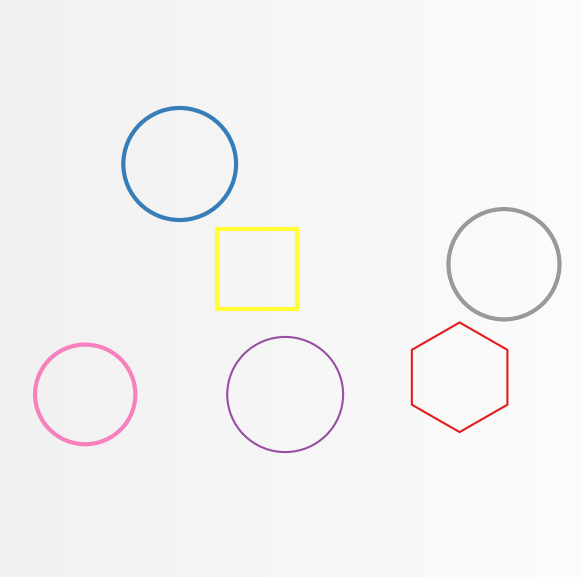[{"shape": "hexagon", "thickness": 1, "radius": 0.47, "center": [0.791, 0.346]}, {"shape": "circle", "thickness": 2, "radius": 0.48, "center": [0.309, 0.715]}, {"shape": "circle", "thickness": 1, "radius": 0.5, "center": [0.491, 0.316]}, {"shape": "square", "thickness": 2, "radius": 0.34, "center": [0.442, 0.533]}, {"shape": "circle", "thickness": 2, "radius": 0.43, "center": [0.147, 0.316]}, {"shape": "circle", "thickness": 2, "radius": 0.48, "center": [0.867, 0.542]}]